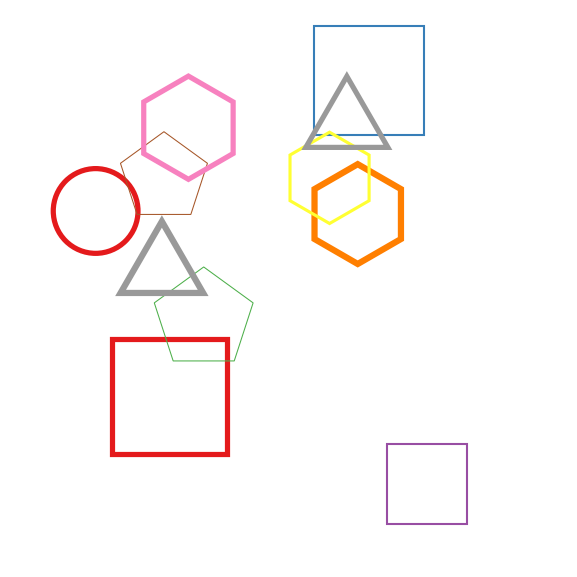[{"shape": "square", "thickness": 2.5, "radius": 0.5, "center": [0.293, 0.312]}, {"shape": "circle", "thickness": 2.5, "radius": 0.37, "center": [0.166, 0.634]}, {"shape": "square", "thickness": 1, "radius": 0.47, "center": [0.639, 0.86]}, {"shape": "pentagon", "thickness": 0.5, "radius": 0.45, "center": [0.353, 0.447]}, {"shape": "square", "thickness": 1, "radius": 0.35, "center": [0.739, 0.162]}, {"shape": "hexagon", "thickness": 3, "radius": 0.43, "center": [0.619, 0.628]}, {"shape": "hexagon", "thickness": 1.5, "radius": 0.4, "center": [0.571, 0.691]}, {"shape": "pentagon", "thickness": 0.5, "radius": 0.4, "center": [0.284, 0.692]}, {"shape": "hexagon", "thickness": 2.5, "radius": 0.45, "center": [0.326, 0.778]}, {"shape": "triangle", "thickness": 3, "radius": 0.41, "center": [0.28, 0.533]}, {"shape": "triangle", "thickness": 2.5, "radius": 0.41, "center": [0.601, 0.785]}]